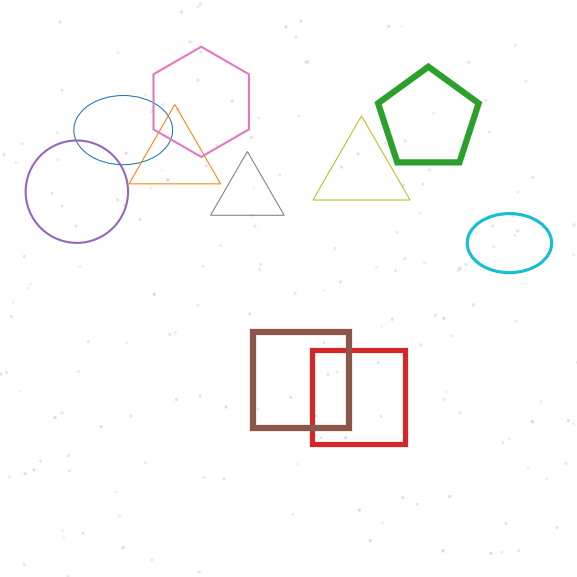[{"shape": "oval", "thickness": 0.5, "radius": 0.43, "center": [0.213, 0.774]}, {"shape": "triangle", "thickness": 0.5, "radius": 0.46, "center": [0.303, 0.727]}, {"shape": "pentagon", "thickness": 3, "radius": 0.46, "center": [0.742, 0.792]}, {"shape": "square", "thickness": 2.5, "radius": 0.41, "center": [0.621, 0.312]}, {"shape": "circle", "thickness": 1, "radius": 0.44, "center": [0.133, 0.667]}, {"shape": "square", "thickness": 3, "radius": 0.42, "center": [0.521, 0.342]}, {"shape": "hexagon", "thickness": 1, "radius": 0.48, "center": [0.348, 0.823]}, {"shape": "triangle", "thickness": 0.5, "radius": 0.37, "center": [0.428, 0.663]}, {"shape": "triangle", "thickness": 0.5, "radius": 0.49, "center": [0.626, 0.701]}, {"shape": "oval", "thickness": 1.5, "radius": 0.37, "center": [0.882, 0.578]}]